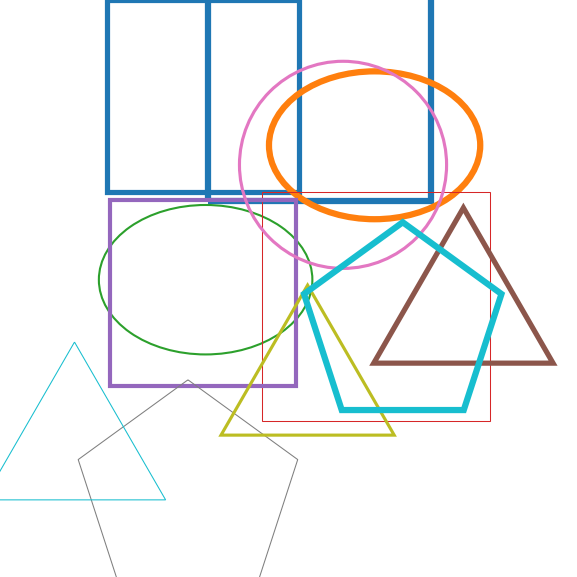[{"shape": "square", "thickness": 3, "radius": 0.97, "center": [0.553, 0.844]}, {"shape": "square", "thickness": 2.5, "radius": 0.83, "center": [0.352, 0.834]}, {"shape": "oval", "thickness": 3, "radius": 0.91, "center": [0.649, 0.748]}, {"shape": "oval", "thickness": 1, "radius": 0.92, "center": [0.356, 0.515]}, {"shape": "square", "thickness": 0.5, "radius": 0.99, "center": [0.651, 0.469]}, {"shape": "square", "thickness": 2, "radius": 0.8, "center": [0.351, 0.492]}, {"shape": "triangle", "thickness": 2.5, "radius": 0.9, "center": [0.802, 0.46]}, {"shape": "circle", "thickness": 1.5, "radius": 0.9, "center": [0.594, 0.714]}, {"shape": "pentagon", "thickness": 0.5, "radius": 1.0, "center": [0.325, 0.142]}, {"shape": "triangle", "thickness": 1.5, "radius": 0.87, "center": [0.533, 0.332]}, {"shape": "pentagon", "thickness": 3, "radius": 0.9, "center": [0.697, 0.435]}, {"shape": "triangle", "thickness": 0.5, "radius": 0.91, "center": [0.129, 0.225]}]